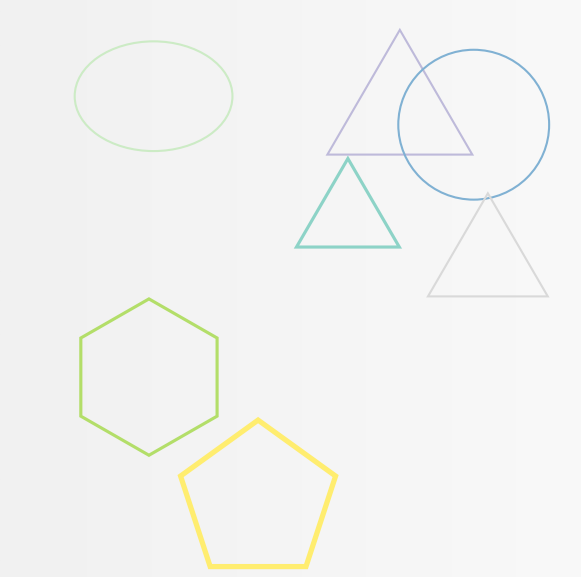[{"shape": "triangle", "thickness": 1.5, "radius": 0.51, "center": [0.599, 0.622]}, {"shape": "triangle", "thickness": 1, "radius": 0.72, "center": [0.688, 0.803]}, {"shape": "circle", "thickness": 1, "radius": 0.65, "center": [0.815, 0.783]}, {"shape": "hexagon", "thickness": 1.5, "radius": 0.68, "center": [0.256, 0.346]}, {"shape": "triangle", "thickness": 1, "radius": 0.6, "center": [0.839, 0.545]}, {"shape": "oval", "thickness": 1, "radius": 0.68, "center": [0.264, 0.833]}, {"shape": "pentagon", "thickness": 2.5, "radius": 0.7, "center": [0.444, 0.131]}]